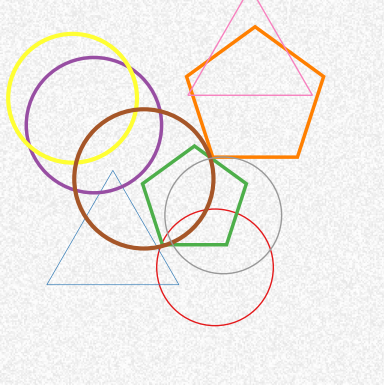[{"shape": "circle", "thickness": 1, "radius": 0.76, "center": [0.558, 0.306]}, {"shape": "triangle", "thickness": 0.5, "radius": 0.99, "center": [0.293, 0.359]}, {"shape": "pentagon", "thickness": 2.5, "radius": 0.71, "center": [0.505, 0.479]}, {"shape": "circle", "thickness": 2.5, "radius": 0.88, "center": [0.244, 0.675]}, {"shape": "pentagon", "thickness": 2.5, "radius": 0.94, "center": [0.663, 0.743]}, {"shape": "circle", "thickness": 3, "radius": 0.84, "center": [0.189, 0.745]}, {"shape": "circle", "thickness": 3, "radius": 0.9, "center": [0.374, 0.535]}, {"shape": "triangle", "thickness": 1, "radius": 0.93, "center": [0.65, 0.846]}, {"shape": "circle", "thickness": 1, "radius": 0.76, "center": [0.58, 0.441]}]